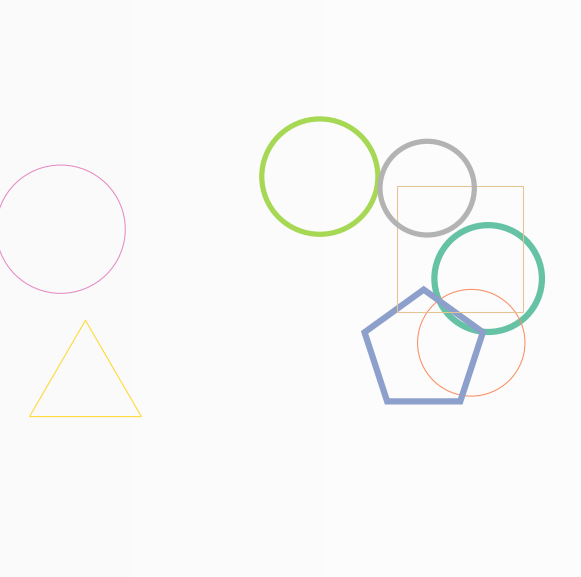[{"shape": "circle", "thickness": 3, "radius": 0.46, "center": [0.84, 0.517]}, {"shape": "circle", "thickness": 0.5, "radius": 0.46, "center": [0.811, 0.406]}, {"shape": "pentagon", "thickness": 3, "radius": 0.54, "center": [0.729, 0.391]}, {"shape": "circle", "thickness": 0.5, "radius": 0.56, "center": [0.104, 0.602]}, {"shape": "circle", "thickness": 2.5, "radius": 0.5, "center": [0.55, 0.693]}, {"shape": "triangle", "thickness": 0.5, "radius": 0.56, "center": [0.147, 0.333]}, {"shape": "square", "thickness": 0.5, "radius": 0.54, "center": [0.791, 0.568]}, {"shape": "circle", "thickness": 2.5, "radius": 0.41, "center": [0.735, 0.673]}]